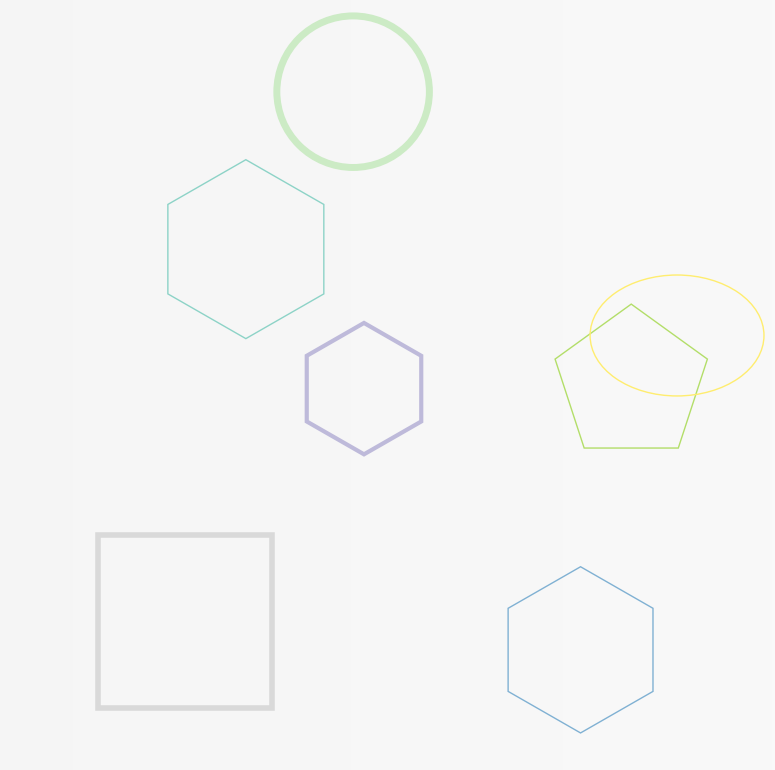[{"shape": "hexagon", "thickness": 0.5, "radius": 0.58, "center": [0.317, 0.676]}, {"shape": "hexagon", "thickness": 1.5, "radius": 0.43, "center": [0.47, 0.495]}, {"shape": "hexagon", "thickness": 0.5, "radius": 0.54, "center": [0.749, 0.156]}, {"shape": "pentagon", "thickness": 0.5, "radius": 0.52, "center": [0.814, 0.502]}, {"shape": "square", "thickness": 2, "radius": 0.56, "center": [0.239, 0.193]}, {"shape": "circle", "thickness": 2.5, "radius": 0.49, "center": [0.456, 0.881]}, {"shape": "oval", "thickness": 0.5, "radius": 0.56, "center": [0.874, 0.564]}]